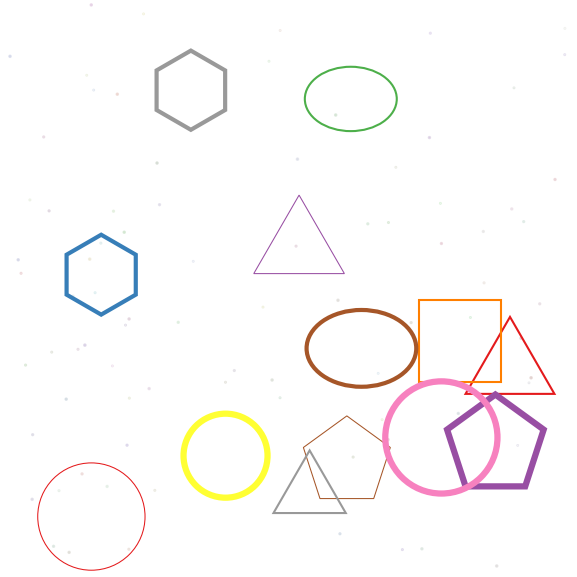[{"shape": "circle", "thickness": 0.5, "radius": 0.46, "center": [0.158, 0.105]}, {"shape": "triangle", "thickness": 1, "radius": 0.44, "center": [0.883, 0.362]}, {"shape": "hexagon", "thickness": 2, "radius": 0.35, "center": [0.175, 0.524]}, {"shape": "oval", "thickness": 1, "radius": 0.4, "center": [0.607, 0.828]}, {"shape": "triangle", "thickness": 0.5, "radius": 0.45, "center": [0.518, 0.571]}, {"shape": "pentagon", "thickness": 3, "radius": 0.44, "center": [0.858, 0.228]}, {"shape": "square", "thickness": 1, "radius": 0.35, "center": [0.796, 0.408]}, {"shape": "circle", "thickness": 3, "radius": 0.36, "center": [0.391, 0.21]}, {"shape": "oval", "thickness": 2, "radius": 0.47, "center": [0.626, 0.396]}, {"shape": "pentagon", "thickness": 0.5, "radius": 0.4, "center": [0.601, 0.2]}, {"shape": "circle", "thickness": 3, "radius": 0.49, "center": [0.764, 0.242]}, {"shape": "hexagon", "thickness": 2, "radius": 0.34, "center": [0.331, 0.843]}, {"shape": "triangle", "thickness": 1, "radius": 0.36, "center": [0.536, 0.147]}]